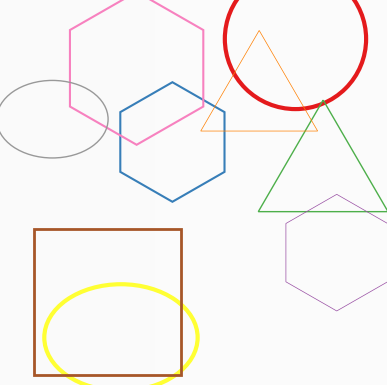[{"shape": "circle", "thickness": 3, "radius": 0.91, "center": [0.763, 0.899]}, {"shape": "hexagon", "thickness": 1.5, "radius": 0.78, "center": [0.445, 0.631]}, {"shape": "triangle", "thickness": 1, "radius": 0.97, "center": [0.834, 0.547]}, {"shape": "hexagon", "thickness": 0.5, "radius": 0.76, "center": [0.869, 0.344]}, {"shape": "triangle", "thickness": 0.5, "radius": 0.87, "center": [0.669, 0.747]}, {"shape": "oval", "thickness": 3, "radius": 0.99, "center": [0.312, 0.123]}, {"shape": "square", "thickness": 2, "radius": 0.95, "center": [0.278, 0.215]}, {"shape": "hexagon", "thickness": 1.5, "radius": 0.99, "center": [0.353, 0.823]}, {"shape": "oval", "thickness": 1, "radius": 0.72, "center": [0.135, 0.69]}]